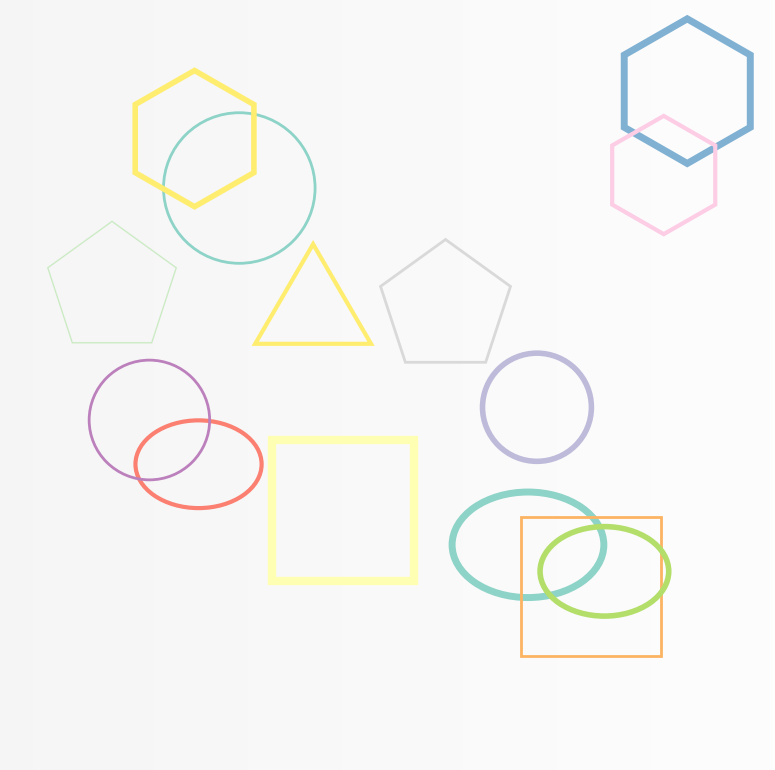[{"shape": "oval", "thickness": 2.5, "radius": 0.49, "center": [0.681, 0.292]}, {"shape": "circle", "thickness": 1, "radius": 0.49, "center": [0.309, 0.756]}, {"shape": "square", "thickness": 3, "radius": 0.46, "center": [0.443, 0.337]}, {"shape": "circle", "thickness": 2, "radius": 0.35, "center": [0.693, 0.471]}, {"shape": "oval", "thickness": 1.5, "radius": 0.41, "center": [0.256, 0.397]}, {"shape": "hexagon", "thickness": 2.5, "radius": 0.47, "center": [0.887, 0.882]}, {"shape": "square", "thickness": 1, "radius": 0.45, "center": [0.763, 0.239]}, {"shape": "oval", "thickness": 2, "radius": 0.42, "center": [0.78, 0.258]}, {"shape": "hexagon", "thickness": 1.5, "radius": 0.38, "center": [0.856, 0.773]}, {"shape": "pentagon", "thickness": 1, "radius": 0.44, "center": [0.575, 0.601]}, {"shape": "circle", "thickness": 1, "radius": 0.39, "center": [0.193, 0.455]}, {"shape": "pentagon", "thickness": 0.5, "radius": 0.44, "center": [0.145, 0.625]}, {"shape": "hexagon", "thickness": 2, "radius": 0.44, "center": [0.251, 0.82]}, {"shape": "triangle", "thickness": 1.5, "radius": 0.43, "center": [0.404, 0.597]}]